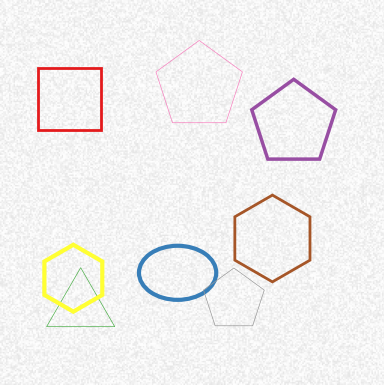[{"shape": "square", "thickness": 2, "radius": 0.41, "center": [0.181, 0.743]}, {"shape": "oval", "thickness": 3, "radius": 0.5, "center": [0.461, 0.291]}, {"shape": "triangle", "thickness": 0.5, "radius": 0.51, "center": [0.21, 0.203]}, {"shape": "pentagon", "thickness": 2.5, "radius": 0.57, "center": [0.763, 0.679]}, {"shape": "hexagon", "thickness": 3, "radius": 0.43, "center": [0.19, 0.277]}, {"shape": "hexagon", "thickness": 2, "radius": 0.56, "center": [0.708, 0.381]}, {"shape": "pentagon", "thickness": 0.5, "radius": 0.59, "center": [0.517, 0.777]}, {"shape": "pentagon", "thickness": 0.5, "radius": 0.41, "center": [0.607, 0.221]}]